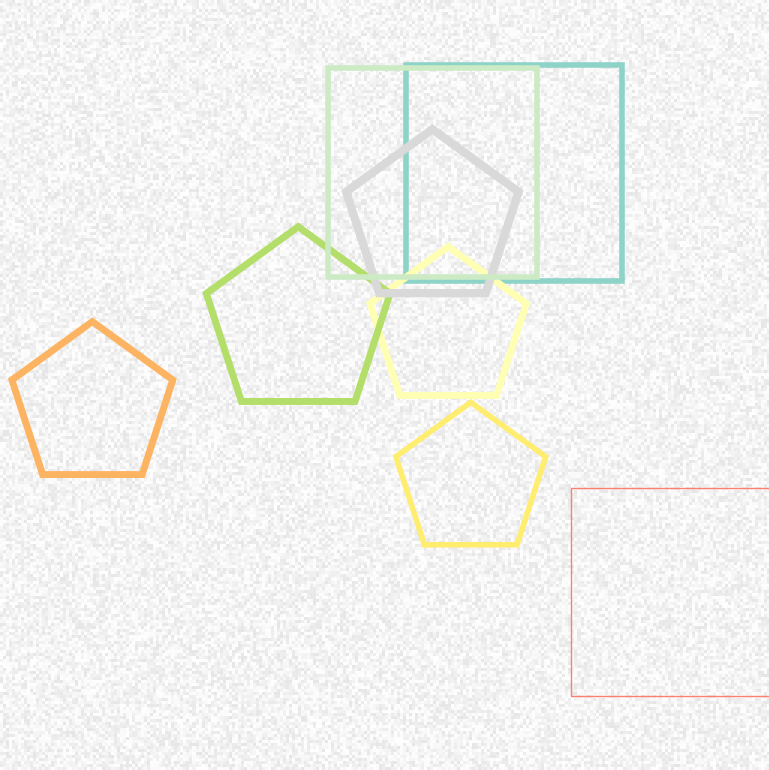[{"shape": "square", "thickness": 2, "radius": 0.7, "center": [0.668, 0.776]}, {"shape": "pentagon", "thickness": 2.5, "radius": 0.53, "center": [0.582, 0.573]}, {"shape": "square", "thickness": 0.5, "radius": 0.67, "center": [0.877, 0.231]}, {"shape": "pentagon", "thickness": 2.5, "radius": 0.55, "center": [0.12, 0.473]}, {"shape": "pentagon", "thickness": 2.5, "radius": 0.63, "center": [0.387, 0.58]}, {"shape": "pentagon", "thickness": 3, "radius": 0.59, "center": [0.561, 0.714]}, {"shape": "square", "thickness": 2, "radius": 0.68, "center": [0.561, 0.776]}, {"shape": "pentagon", "thickness": 2, "radius": 0.51, "center": [0.611, 0.375]}]